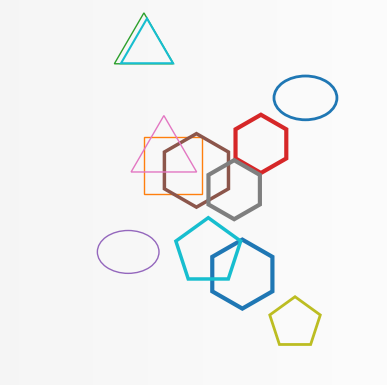[{"shape": "oval", "thickness": 2, "radius": 0.41, "center": [0.788, 0.746]}, {"shape": "hexagon", "thickness": 3, "radius": 0.45, "center": [0.625, 0.288]}, {"shape": "square", "thickness": 1, "radius": 0.37, "center": [0.447, 0.57]}, {"shape": "triangle", "thickness": 1, "radius": 0.44, "center": [0.371, 0.878]}, {"shape": "hexagon", "thickness": 3, "radius": 0.38, "center": [0.673, 0.626]}, {"shape": "oval", "thickness": 1, "radius": 0.4, "center": [0.331, 0.346]}, {"shape": "hexagon", "thickness": 2.5, "radius": 0.48, "center": [0.507, 0.557]}, {"shape": "triangle", "thickness": 1, "radius": 0.49, "center": [0.423, 0.602]}, {"shape": "hexagon", "thickness": 3, "radius": 0.38, "center": [0.604, 0.507]}, {"shape": "pentagon", "thickness": 2, "radius": 0.34, "center": [0.761, 0.161]}, {"shape": "triangle", "thickness": 1.5, "radius": 0.39, "center": [0.379, 0.874]}, {"shape": "pentagon", "thickness": 2.5, "radius": 0.44, "center": [0.537, 0.347]}]